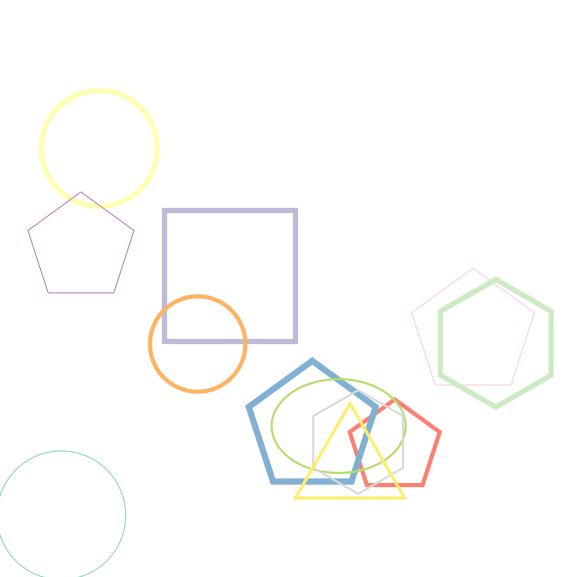[{"shape": "circle", "thickness": 0.5, "radius": 0.56, "center": [0.106, 0.107]}, {"shape": "circle", "thickness": 2.5, "radius": 0.5, "center": [0.172, 0.742]}, {"shape": "square", "thickness": 2.5, "radius": 0.57, "center": [0.397, 0.522]}, {"shape": "pentagon", "thickness": 2, "radius": 0.41, "center": [0.683, 0.226]}, {"shape": "pentagon", "thickness": 3, "radius": 0.58, "center": [0.541, 0.259]}, {"shape": "circle", "thickness": 2, "radius": 0.41, "center": [0.342, 0.403]}, {"shape": "oval", "thickness": 1, "radius": 0.58, "center": [0.586, 0.261]}, {"shape": "pentagon", "thickness": 0.5, "radius": 0.56, "center": [0.819, 0.423]}, {"shape": "hexagon", "thickness": 1, "radius": 0.45, "center": [0.62, 0.234]}, {"shape": "pentagon", "thickness": 0.5, "radius": 0.48, "center": [0.14, 0.57]}, {"shape": "hexagon", "thickness": 2.5, "radius": 0.55, "center": [0.859, 0.405]}, {"shape": "triangle", "thickness": 1.5, "radius": 0.55, "center": [0.606, 0.191]}]